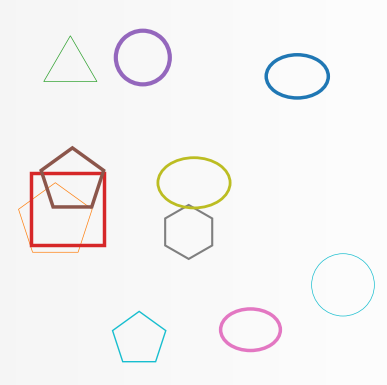[{"shape": "oval", "thickness": 2.5, "radius": 0.4, "center": [0.767, 0.802]}, {"shape": "pentagon", "thickness": 0.5, "radius": 0.5, "center": [0.143, 0.426]}, {"shape": "triangle", "thickness": 0.5, "radius": 0.4, "center": [0.182, 0.828]}, {"shape": "square", "thickness": 2.5, "radius": 0.47, "center": [0.175, 0.457]}, {"shape": "circle", "thickness": 3, "radius": 0.35, "center": [0.369, 0.851]}, {"shape": "pentagon", "thickness": 2.5, "radius": 0.42, "center": [0.187, 0.531]}, {"shape": "oval", "thickness": 2.5, "radius": 0.39, "center": [0.646, 0.144]}, {"shape": "hexagon", "thickness": 1.5, "radius": 0.35, "center": [0.487, 0.398]}, {"shape": "oval", "thickness": 2, "radius": 0.47, "center": [0.501, 0.525]}, {"shape": "circle", "thickness": 0.5, "radius": 0.4, "center": [0.885, 0.26]}, {"shape": "pentagon", "thickness": 1, "radius": 0.36, "center": [0.359, 0.119]}]